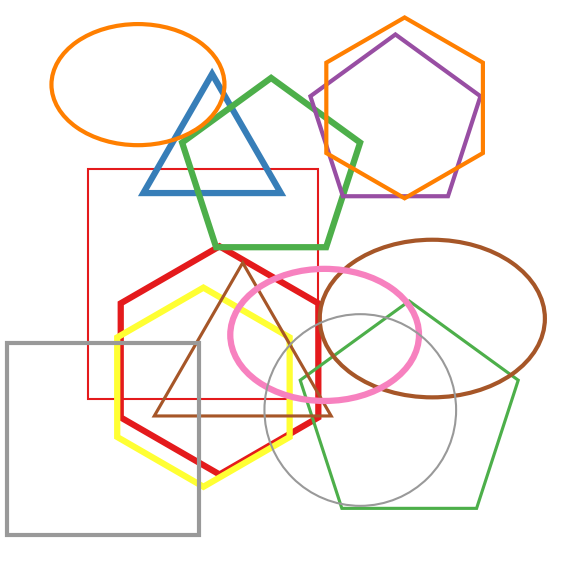[{"shape": "square", "thickness": 1, "radius": 1.0, "center": [0.352, 0.507]}, {"shape": "hexagon", "thickness": 3, "radius": 0.99, "center": [0.38, 0.375]}, {"shape": "triangle", "thickness": 3, "radius": 0.69, "center": [0.367, 0.734]}, {"shape": "pentagon", "thickness": 1.5, "radius": 0.99, "center": [0.709, 0.279]}, {"shape": "pentagon", "thickness": 3, "radius": 0.81, "center": [0.469, 0.702]}, {"shape": "pentagon", "thickness": 2, "radius": 0.77, "center": [0.685, 0.785]}, {"shape": "oval", "thickness": 2, "radius": 0.75, "center": [0.239, 0.853]}, {"shape": "hexagon", "thickness": 2, "radius": 0.78, "center": [0.701, 0.812]}, {"shape": "hexagon", "thickness": 3, "radius": 0.86, "center": [0.352, 0.329]}, {"shape": "oval", "thickness": 2, "radius": 0.97, "center": [0.749, 0.448]}, {"shape": "triangle", "thickness": 1.5, "radius": 0.88, "center": [0.42, 0.367]}, {"shape": "oval", "thickness": 3, "radius": 0.82, "center": [0.562, 0.419]}, {"shape": "circle", "thickness": 1, "radius": 0.83, "center": [0.624, 0.289]}, {"shape": "square", "thickness": 2, "radius": 0.83, "center": [0.178, 0.239]}]